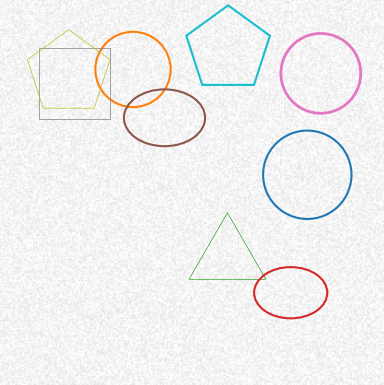[{"shape": "circle", "thickness": 1.5, "radius": 0.57, "center": [0.798, 0.546]}, {"shape": "circle", "thickness": 1.5, "radius": 0.49, "center": [0.345, 0.82]}, {"shape": "triangle", "thickness": 0.5, "radius": 0.58, "center": [0.591, 0.332]}, {"shape": "oval", "thickness": 1.5, "radius": 0.48, "center": [0.755, 0.24]}, {"shape": "oval", "thickness": 1.5, "radius": 0.53, "center": [0.427, 0.694]}, {"shape": "circle", "thickness": 2, "radius": 0.52, "center": [0.833, 0.809]}, {"shape": "square", "thickness": 0.5, "radius": 0.46, "center": [0.194, 0.783]}, {"shape": "pentagon", "thickness": 0.5, "radius": 0.56, "center": [0.178, 0.81]}, {"shape": "pentagon", "thickness": 1.5, "radius": 0.57, "center": [0.593, 0.872]}]